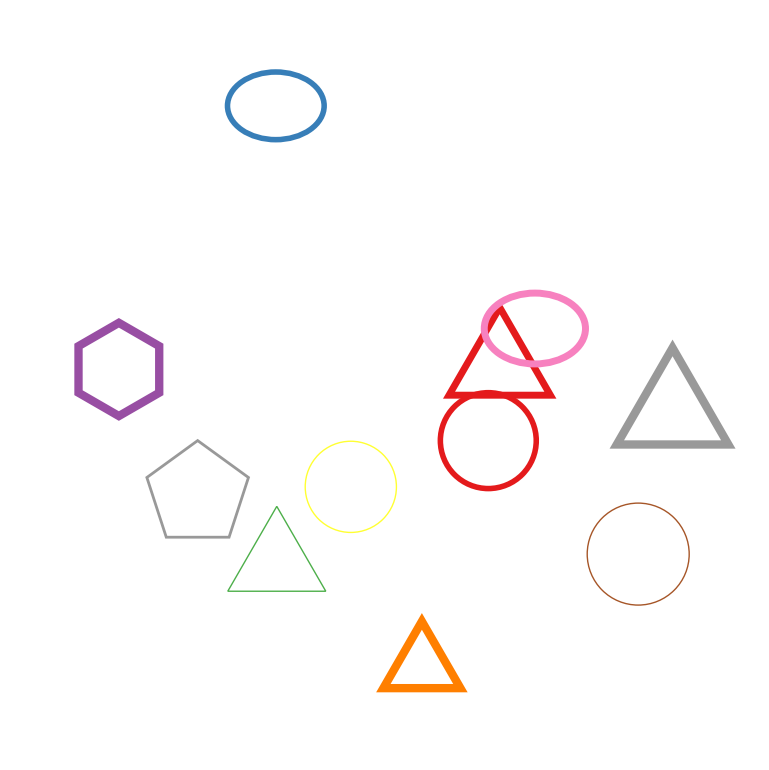[{"shape": "triangle", "thickness": 2.5, "radius": 0.38, "center": [0.649, 0.525]}, {"shape": "circle", "thickness": 2, "radius": 0.31, "center": [0.634, 0.428]}, {"shape": "oval", "thickness": 2, "radius": 0.31, "center": [0.358, 0.863]}, {"shape": "triangle", "thickness": 0.5, "radius": 0.37, "center": [0.359, 0.269]}, {"shape": "hexagon", "thickness": 3, "radius": 0.3, "center": [0.154, 0.52]}, {"shape": "triangle", "thickness": 3, "radius": 0.29, "center": [0.548, 0.135]}, {"shape": "circle", "thickness": 0.5, "radius": 0.3, "center": [0.456, 0.368]}, {"shape": "circle", "thickness": 0.5, "radius": 0.33, "center": [0.829, 0.28]}, {"shape": "oval", "thickness": 2.5, "radius": 0.33, "center": [0.695, 0.573]}, {"shape": "triangle", "thickness": 3, "radius": 0.42, "center": [0.873, 0.465]}, {"shape": "pentagon", "thickness": 1, "radius": 0.35, "center": [0.257, 0.358]}]